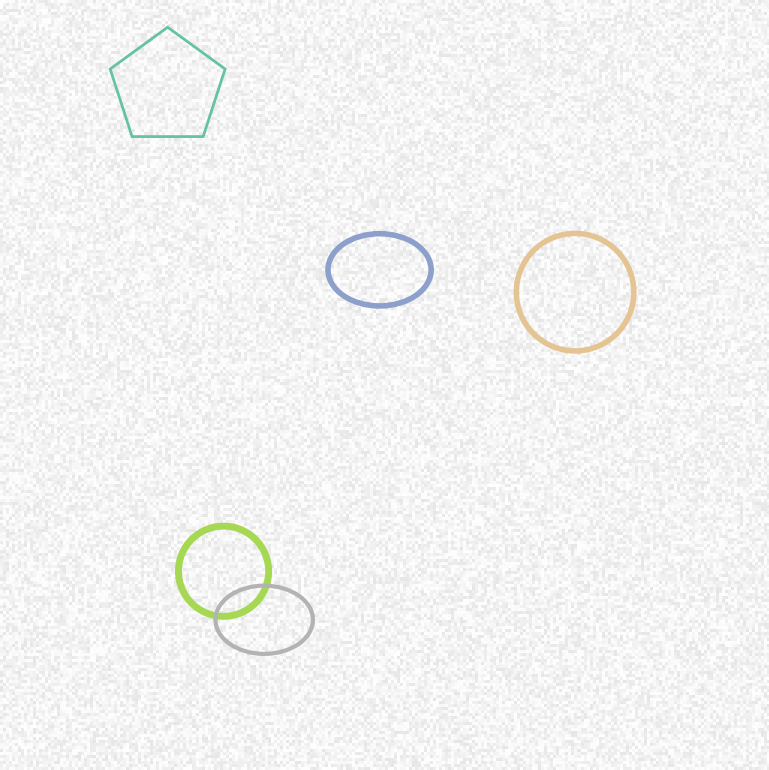[{"shape": "pentagon", "thickness": 1, "radius": 0.39, "center": [0.218, 0.886]}, {"shape": "oval", "thickness": 2, "radius": 0.33, "center": [0.493, 0.65]}, {"shape": "circle", "thickness": 2.5, "radius": 0.29, "center": [0.29, 0.258]}, {"shape": "circle", "thickness": 2, "radius": 0.38, "center": [0.747, 0.621]}, {"shape": "oval", "thickness": 1.5, "radius": 0.32, "center": [0.343, 0.195]}]